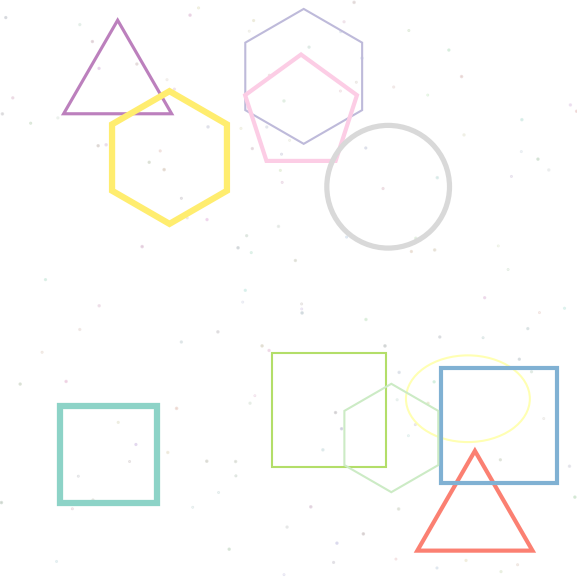[{"shape": "square", "thickness": 3, "radius": 0.42, "center": [0.188, 0.212]}, {"shape": "oval", "thickness": 1, "radius": 0.54, "center": [0.81, 0.309]}, {"shape": "hexagon", "thickness": 1, "radius": 0.58, "center": [0.526, 0.867]}, {"shape": "triangle", "thickness": 2, "radius": 0.58, "center": [0.822, 0.103]}, {"shape": "square", "thickness": 2, "radius": 0.5, "center": [0.864, 0.262]}, {"shape": "square", "thickness": 1, "radius": 0.49, "center": [0.57, 0.289]}, {"shape": "pentagon", "thickness": 2, "radius": 0.51, "center": [0.521, 0.803]}, {"shape": "circle", "thickness": 2.5, "radius": 0.53, "center": [0.672, 0.676]}, {"shape": "triangle", "thickness": 1.5, "radius": 0.54, "center": [0.204, 0.856]}, {"shape": "hexagon", "thickness": 1, "radius": 0.47, "center": [0.678, 0.241]}, {"shape": "hexagon", "thickness": 3, "radius": 0.57, "center": [0.293, 0.726]}]